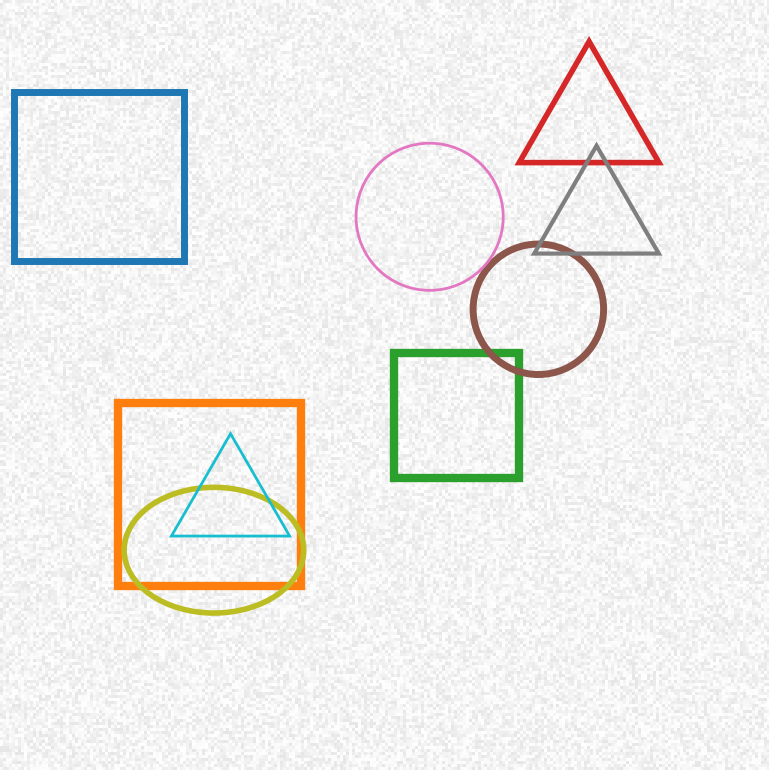[{"shape": "square", "thickness": 2.5, "radius": 0.55, "center": [0.129, 0.771]}, {"shape": "square", "thickness": 3, "radius": 0.59, "center": [0.272, 0.358]}, {"shape": "square", "thickness": 3, "radius": 0.41, "center": [0.593, 0.461]}, {"shape": "triangle", "thickness": 2, "radius": 0.52, "center": [0.765, 0.841]}, {"shape": "circle", "thickness": 2.5, "radius": 0.42, "center": [0.699, 0.598]}, {"shape": "circle", "thickness": 1, "radius": 0.48, "center": [0.558, 0.718]}, {"shape": "triangle", "thickness": 1.5, "radius": 0.47, "center": [0.775, 0.717]}, {"shape": "oval", "thickness": 2, "radius": 0.58, "center": [0.278, 0.285]}, {"shape": "triangle", "thickness": 1, "radius": 0.44, "center": [0.299, 0.348]}]